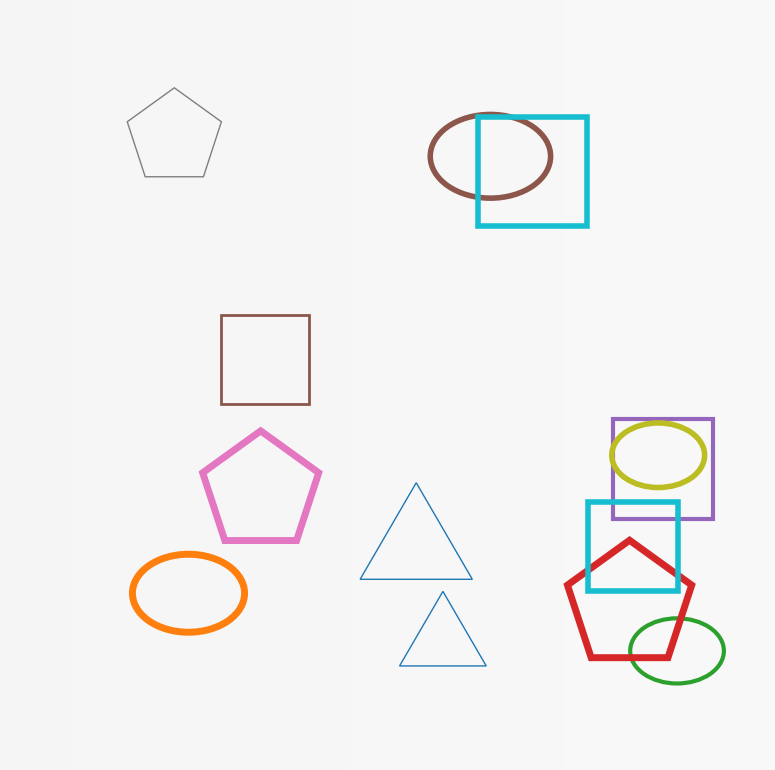[{"shape": "triangle", "thickness": 0.5, "radius": 0.42, "center": [0.537, 0.289]}, {"shape": "triangle", "thickness": 0.5, "radius": 0.32, "center": [0.571, 0.167]}, {"shape": "oval", "thickness": 2.5, "radius": 0.36, "center": [0.243, 0.23]}, {"shape": "oval", "thickness": 1.5, "radius": 0.3, "center": [0.874, 0.155]}, {"shape": "pentagon", "thickness": 2.5, "radius": 0.42, "center": [0.812, 0.214]}, {"shape": "square", "thickness": 1.5, "radius": 0.32, "center": [0.855, 0.391]}, {"shape": "oval", "thickness": 2, "radius": 0.39, "center": [0.633, 0.797]}, {"shape": "square", "thickness": 1, "radius": 0.29, "center": [0.342, 0.533]}, {"shape": "pentagon", "thickness": 2.5, "radius": 0.39, "center": [0.336, 0.362]}, {"shape": "pentagon", "thickness": 0.5, "radius": 0.32, "center": [0.225, 0.822]}, {"shape": "oval", "thickness": 2, "radius": 0.3, "center": [0.849, 0.409]}, {"shape": "square", "thickness": 2, "radius": 0.29, "center": [0.817, 0.29]}, {"shape": "square", "thickness": 2, "radius": 0.35, "center": [0.687, 0.777]}]